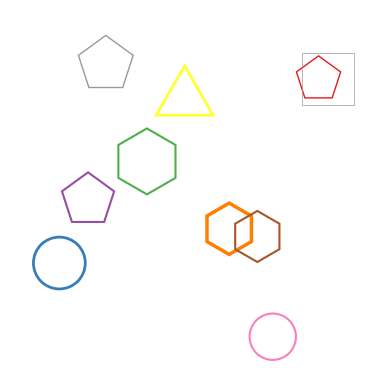[{"shape": "pentagon", "thickness": 1, "radius": 0.3, "center": [0.827, 0.795]}, {"shape": "circle", "thickness": 2, "radius": 0.34, "center": [0.154, 0.317]}, {"shape": "hexagon", "thickness": 1.5, "radius": 0.43, "center": [0.382, 0.581]}, {"shape": "pentagon", "thickness": 1.5, "radius": 0.36, "center": [0.229, 0.481]}, {"shape": "hexagon", "thickness": 2.5, "radius": 0.33, "center": [0.595, 0.406]}, {"shape": "triangle", "thickness": 2, "radius": 0.43, "center": [0.48, 0.744]}, {"shape": "hexagon", "thickness": 1.5, "radius": 0.33, "center": [0.668, 0.386]}, {"shape": "circle", "thickness": 1.5, "radius": 0.3, "center": [0.708, 0.125]}, {"shape": "pentagon", "thickness": 1, "radius": 0.37, "center": [0.275, 0.833]}, {"shape": "square", "thickness": 0.5, "radius": 0.34, "center": [0.852, 0.795]}]